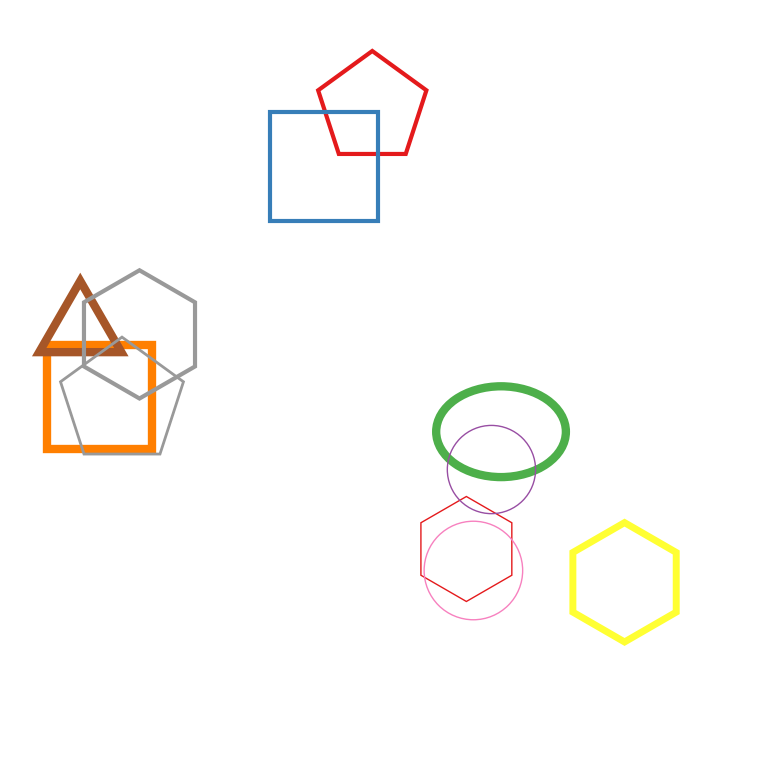[{"shape": "hexagon", "thickness": 0.5, "radius": 0.34, "center": [0.606, 0.287]}, {"shape": "pentagon", "thickness": 1.5, "radius": 0.37, "center": [0.483, 0.86]}, {"shape": "square", "thickness": 1.5, "radius": 0.35, "center": [0.421, 0.784]}, {"shape": "oval", "thickness": 3, "radius": 0.42, "center": [0.651, 0.439]}, {"shape": "circle", "thickness": 0.5, "radius": 0.29, "center": [0.638, 0.39]}, {"shape": "square", "thickness": 3, "radius": 0.34, "center": [0.129, 0.484]}, {"shape": "hexagon", "thickness": 2.5, "radius": 0.39, "center": [0.811, 0.244]}, {"shape": "triangle", "thickness": 3, "radius": 0.31, "center": [0.104, 0.573]}, {"shape": "circle", "thickness": 0.5, "radius": 0.32, "center": [0.615, 0.259]}, {"shape": "hexagon", "thickness": 1.5, "radius": 0.42, "center": [0.181, 0.566]}, {"shape": "pentagon", "thickness": 1, "radius": 0.42, "center": [0.158, 0.478]}]